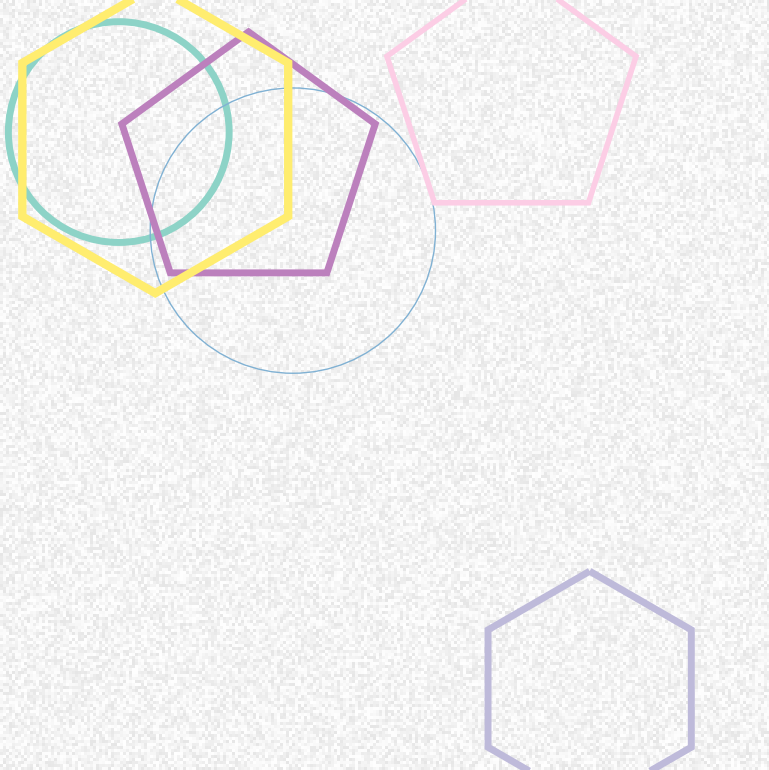[{"shape": "circle", "thickness": 2.5, "radius": 0.72, "center": [0.154, 0.828]}, {"shape": "hexagon", "thickness": 2.5, "radius": 0.76, "center": [0.766, 0.106]}, {"shape": "circle", "thickness": 0.5, "radius": 0.93, "center": [0.38, 0.7]}, {"shape": "pentagon", "thickness": 2, "radius": 0.85, "center": [0.664, 0.874]}, {"shape": "pentagon", "thickness": 2.5, "radius": 0.87, "center": [0.323, 0.786]}, {"shape": "hexagon", "thickness": 3, "radius": 1.0, "center": [0.202, 0.819]}]